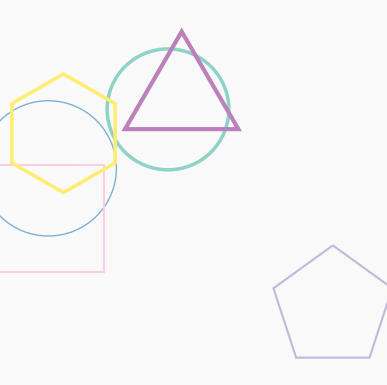[{"shape": "circle", "thickness": 2.5, "radius": 0.79, "center": [0.434, 0.716]}, {"shape": "pentagon", "thickness": 1.5, "radius": 0.81, "center": [0.859, 0.201]}, {"shape": "circle", "thickness": 1, "radius": 0.88, "center": [0.125, 0.563]}, {"shape": "square", "thickness": 1.5, "radius": 0.69, "center": [0.129, 0.433]}, {"shape": "triangle", "thickness": 3, "radius": 0.84, "center": [0.469, 0.749]}, {"shape": "hexagon", "thickness": 2.5, "radius": 0.77, "center": [0.164, 0.654]}]